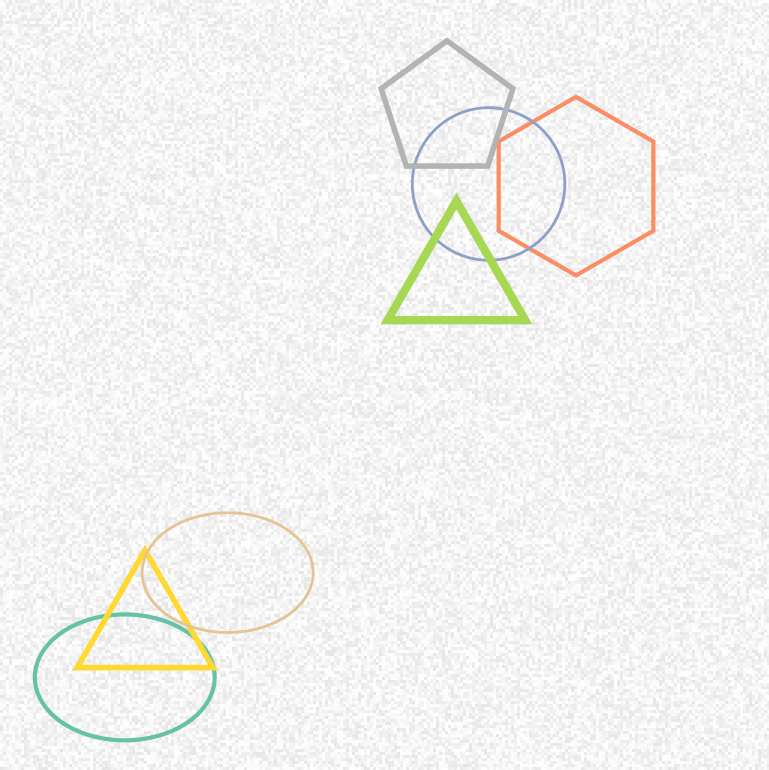[{"shape": "oval", "thickness": 1.5, "radius": 0.58, "center": [0.162, 0.12]}, {"shape": "hexagon", "thickness": 1.5, "radius": 0.58, "center": [0.748, 0.758]}, {"shape": "circle", "thickness": 1, "radius": 0.5, "center": [0.635, 0.761]}, {"shape": "triangle", "thickness": 3, "radius": 0.52, "center": [0.593, 0.636]}, {"shape": "triangle", "thickness": 2, "radius": 0.51, "center": [0.188, 0.184]}, {"shape": "oval", "thickness": 1, "radius": 0.56, "center": [0.296, 0.256]}, {"shape": "pentagon", "thickness": 2, "radius": 0.45, "center": [0.581, 0.857]}]